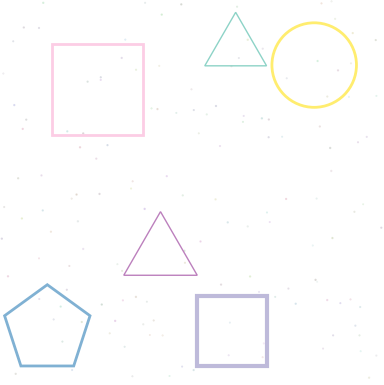[{"shape": "triangle", "thickness": 1, "radius": 0.46, "center": [0.612, 0.875]}, {"shape": "square", "thickness": 3, "radius": 0.45, "center": [0.602, 0.141]}, {"shape": "pentagon", "thickness": 2, "radius": 0.58, "center": [0.123, 0.144]}, {"shape": "square", "thickness": 2, "radius": 0.59, "center": [0.254, 0.767]}, {"shape": "triangle", "thickness": 1, "radius": 0.55, "center": [0.417, 0.34]}, {"shape": "circle", "thickness": 2, "radius": 0.55, "center": [0.816, 0.831]}]